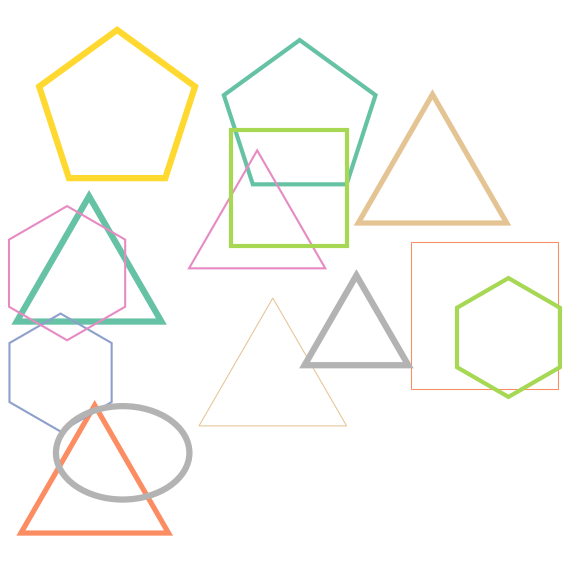[{"shape": "pentagon", "thickness": 2, "radius": 0.69, "center": [0.519, 0.792]}, {"shape": "triangle", "thickness": 3, "radius": 0.72, "center": [0.154, 0.515]}, {"shape": "square", "thickness": 0.5, "radius": 0.64, "center": [0.839, 0.453]}, {"shape": "triangle", "thickness": 2.5, "radius": 0.74, "center": [0.164, 0.15]}, {"shape": "hexagon", "thickness": 1, "radius": 0.51, "center": [0.105, 0.354]}, {"shape": "triangle", "thickness": 1, "radius": 0.68, "center": [0.445, 0.603]}, {"shape": "hexagon", "thickness": 1, "radius": 0.58, "center": [0.116, 0.526]}, {"shape": "hexagon", "thickness": 2, "radius": 0.51, "center": [0.88, 0.415]}, {"shape": "square", "thickness": 2, "radius": 0.5, "center": [0.501, 0.673]}, {"shape": "pentagon", "thickness": 3, "radius": 0.71, "center": [0.203, 0.805]}, {"shape": "triangle", "thickness": 2.5, "radius": 0.74, "center": [0.749, 0.687]}, {"shape": "triangle", "thickness": 0.5, "radius": 0.74, "center": [0.472, 0.335]}, {"shape": "triangle", "thickness": 3, "radius": 0.52, "center": [0.617, 0.419]}, {"shape": "oval", "thickness": 3, "radius": 0.58, "center": [0.212, 0.215]}]